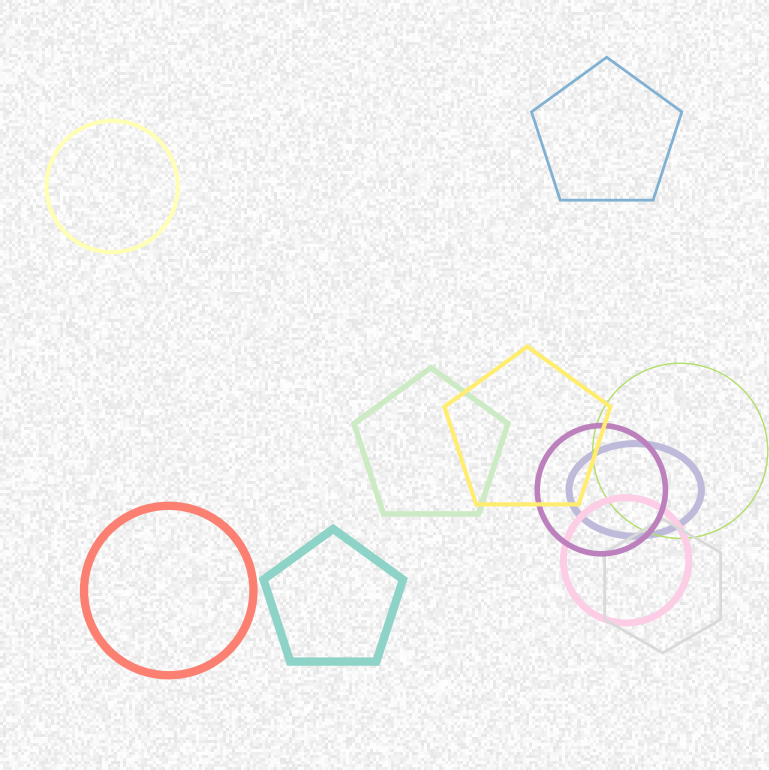[{"shape": "pentagon", "thickness": 3, "radius": 0.48, "center": [0.433, 0.218]}, {"shape": "circle", "thickness": 1.5, "radius": 0.43, "center": [0.146, 0.758]}, {"shape": "oval", "thickness": 2.5, "radius": 0.43, "center": [0.825, 0.364]}, {"shape": "circle", "thickness": 3, "radius": 0.55, "center": [0.219, 0.233]}, {"shape": "pentagon", "thickness": 1, "radius": 0.51, "center": [0.788, 0.823]}, {"shape": "circle", "thickness": 0.5, "radius": 0.57, "center": [0.883, 0.415]}, {"shape": "circle", "thickness": 2.5, "radius": 0.41, "center": [0.813, 0.272]}, {"shape": "hexagon", "thickness": 1, "radius": 0.43, "center": [0.861, 0.239]}, {"shape": "circle", "thickness": 2, "radius": 0.42, "center": [0.781, 0.364]}, {"shape": "pentagon", "thickness": 2, "radius": 0.53, "center": [0.56, 0.417]}, {"shape": "pentagon", "thickness": 1.5, "radius": 0.57, "center": [0.685, 0.437]}]